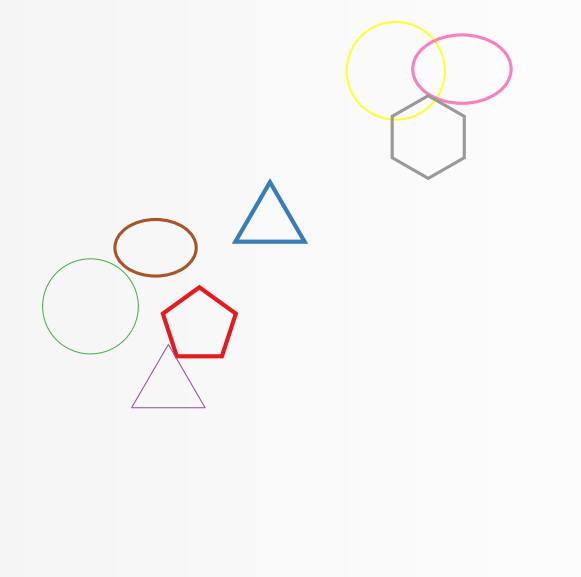[{"shape": "pentagon", "thickness": 2, "radius": 0.33, "center": [0.343, 0.436]}, {"shape": "triangle", "thickness": 2, "radius": 0.34, "center": [0.464, 0.615]}, {"shape": "circle", "thickness": 0.5, "radius": 0.41, "center": [0.156, 0.469]}, {"shape": "triangle", "thickness": 0.5, "radius": 0.37, "center": [0.29, 0.33]}, {"shape": "circle", "thickness": 1, "radius": 0.42, "center": [0.681, 0.877]}, {"shape": "oval", "thickness": 1.5, "radius": 0.35, "center": [0.268, 0.57]}, {"shape": "oval", "thickness": 1.5, "radius": 0.42, "center": [0.795, 0.879]}, {"shape": "hexagon", "thickness": 1.5, "radius": 0.36, "center": [0.737, 0.762]}]